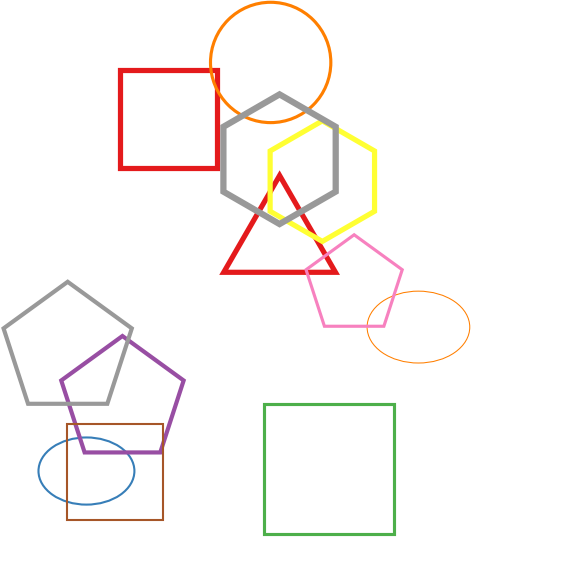[{"shape": "triangle", "thickness": 2.5, "radius": 0.56, "center": [0.484, 0.583]}, {"shape": "square", "thickness": 2.5, "radius": 0.42, "center": [0.292, 0.793]}, {"shape": "oval", "thickness": 1, "radius": 0.42, "center": [0.15, 0.183]}, {"shape": "square", "thickness": 1.5, "radius": 0.56, "center": [0.57, 0.186]}, {"shape": "pentagon", "thickness": 2, "radius": 0.56, "center": [0.212, 0.306]}, {"shape": "oval", "thickness": 0.5, "radius": 0.44, "center": [0.725, 0.433]}, {"shape": "circle", "thickness": 1.5, "radius": 0.52, "center": [0.469, 0.891]}, {"shape": "hexagon", "thickness": 2.5, "radius": 0.52, "center": [0.558, 0.686]}, {"shape": "square", "thickness": 1, "radius": 0.42, "center": [0.199, 0.182]}, {"shape": "pentagon", "thickness": 1.5, "radius": 0.44, "center": [0.613, 0.505]}, {"shape": "pentagon", "thickness": 2, "radius": 0.58, "center": [0.117, 0.394]}, {"shape": "hexagon", "thickness": 3, "radius": 0.56, "center": [0.484, 0.723]}]